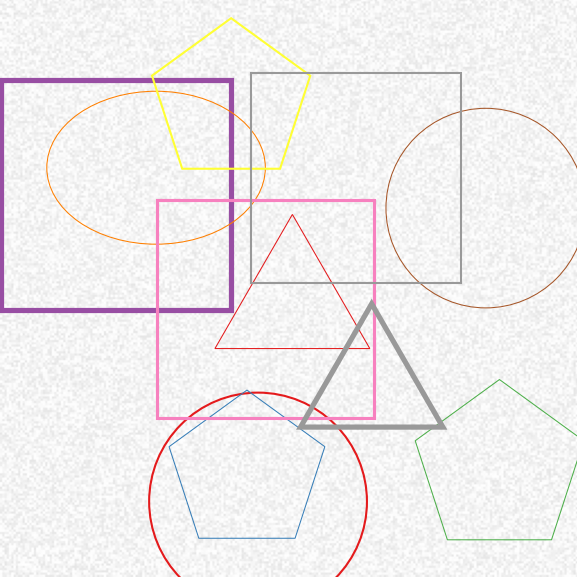[{"shape": "triangle", "thickness": 0.5, "radius": 0.77, "center": [0.506, 0.473]}, {"shape": "circle", "thickness": 1, "radius": 0.94, "center": [0.447, 0.131]}, {"shape": "pentagon", "thickness": 0.5, "radius": 0.71, "center": [0.428, 0.182]}, {"shape": "pentagon", "thickness": 0.5, "radius": 0.77, "center": [0.865, 0.189]}, {"shape": "square", "thickness": 2.5, "radius": 1.0, "center": [0.201, 0.661]}, {"shape": "oval", "thickness": 0.5, "radius": 0.95, "center": [0.27, 0.709]}, {"shape": "pentagon", "thickness": 1, "radius": 0.72, "center": [0.4, 0.824]}, {"shape": "circle", "thickness": 0.5, "radius": 0.86, "center": [0.841, 0.639]}, {"shape": "square", "thickness": 1.5, "radius": 0.94, "center": [0.46, 0.464]}, {"shape": "square", "thickness": 1, "radius": 0.91, "center": [0.616, 0.691]}, {"shape": "triangle", "thickness": 2.5, "radius": 0.71, "center": [0.644, 0.331]}]